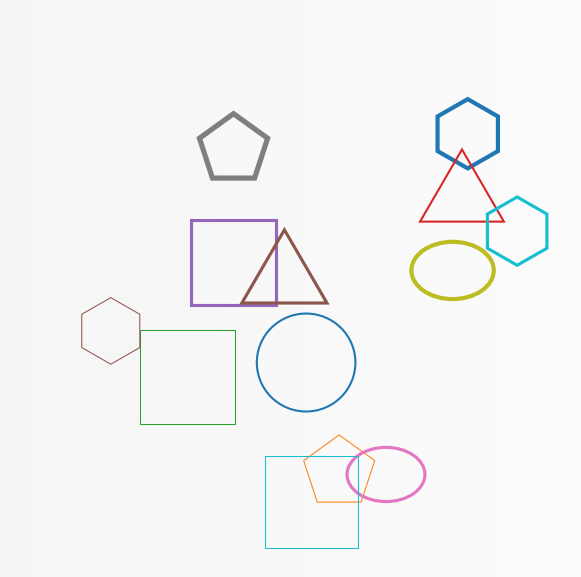[{"shape": "circle", "thickness": 1, "radius": 0.42, "center": [0.527, 0.371]}, {"shape": "hexagon", "thickness": 2, "radius": 0.3, "center": [0.805, 0.767]}, {"shape": "pentagon", "thickness": 0.5, "radius": 0.32, "center": [0.584, 0.182]}, {"shape": "square", "thickness": 0.5, "radius": 0.41, "center": [0.323, 0.346]}, {"shape": "triangle", "thickness": 1, "radius": 0.42, "center": [0.795, 0.657]}, {"shape": "square", "thickness": 1.5, "radius": 0.37, "center": [0.402, 0.544]}, {"shape": "triangle", "thickness": 1.5, "radius": 0.42, "center": [0.489, 0.517]}, {"shape": "hexagon", "thickness": 0.5, "radius": 0.29, "center": [0.191, 0.426]}, {"shape": "oval", "thickness": 1.5, "radius": 0.34, "center": [0.664, 0.178]}, {"shape": "pentagon", "thickness": 2.5, "radius": 0.31, "center": [0.402, 0.741]}, {"shape": "oval", "thickness": 2, "radius": 0.35, "center": [0.779, 0.531]}, {"shape": "hexagon", "thickness": 1.5, "radius": 0.3, "center": [0.89, 0.599]}, {"shape": "square", "thickness": 0.5, "radius": 0.4, "center": [0.536, 0.129]}]